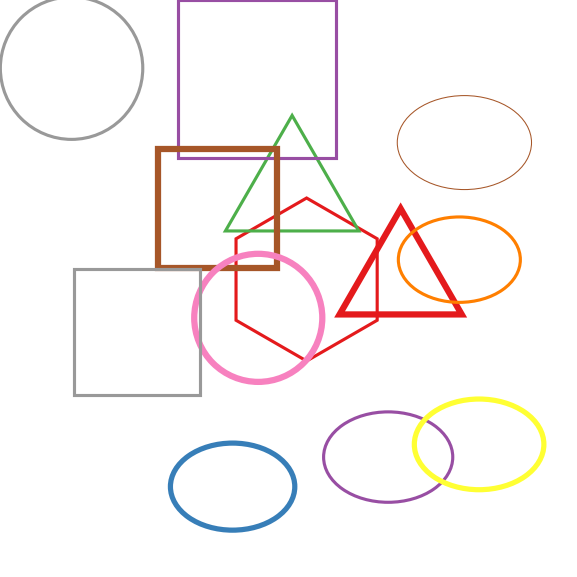[{"shape": "triangle", "thickness": 3, "radius": 0.61, "center": [0.694, 0.516]}, {"shape": "hexagon", "thickness": 1.5, "radius": 0.71, "center": [0.531, 0.515]}, {"shape": "oval", "thickness": 2.5, "radius": 0.54, "center": [0.403, 0.156]}, {"shape": "triangle", "thickness": 1.5, "radius": 0.67, "center": [0.506, 0.666]}, {"shape": "oval", "thickness": 1.5, "radius": 0.56, "center": [0.672, 0.208]}, {"shape": "square", "thickness": 1.5, "radius": 0.69, "center": [0.445, 0.862]}, {"shape": "oval", "thickness": 1.5, "radius": 0.53, "center": [0.795, 0.55]}, {"shape": "oval", "thickness": 2.5, "radius": 0.56, "center": [0.83, 0.23]}, {"shape": "square", "thickness": 3, "radius": 0.52, "center": [0.376, 0.638]}, {"shape": "oval", "thickness": 0.5, "radius": 0.58, "center": [0.804, 0.752]}, {"shape": "circle", "thickness": 3, "radius": 0.55, "center": [0.447, 0.449]}, {"shape": "circle", "thickness": 1.5, "radius": 0.62, "center": [0.124, 0.881]}, {"shape": "square", "thickness": 1.5, "radius": 0.54, "center": [0.237, 0.424]}]